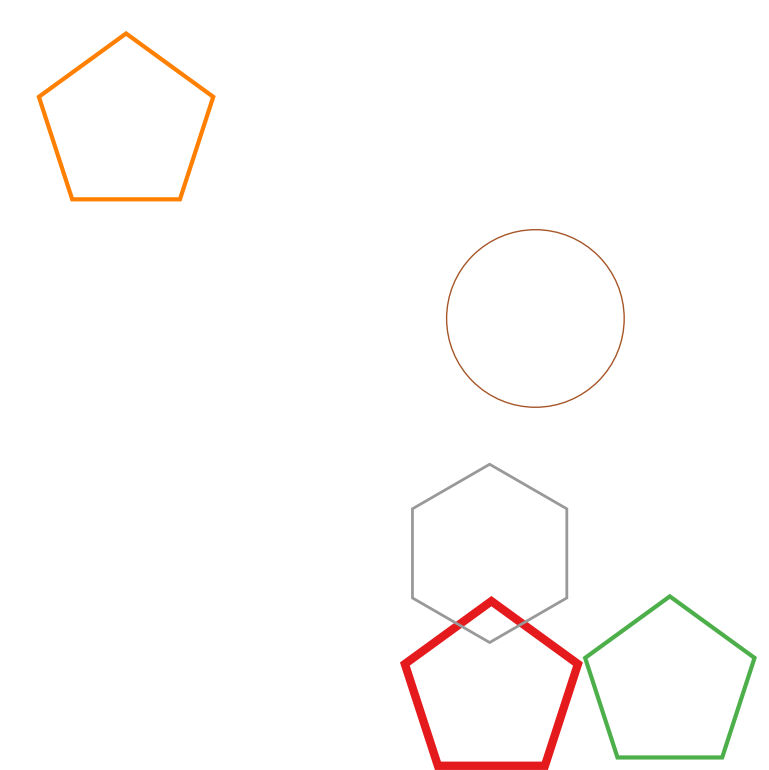[{"shape": "pentagon", "thickness": 3, "radius": 0.59, "center": [0.638, 0.101]}, {"shape": "pentagon", "thickness": 1.5, "radius": 0.58, "center": [0.87, 0.11]}, {"shape": "pentagon", "thickness": 1.5, "radius": 0.6, "center": [0.164, 0.837]}, {"shape": "circle", "thickness": 0.5, "radius": 0.58, "center": [0.695, 0.586]}, {"shape": "hexagon", "thickness": 1, "radius": 0.58, "center": [0.636, 0.281]}]